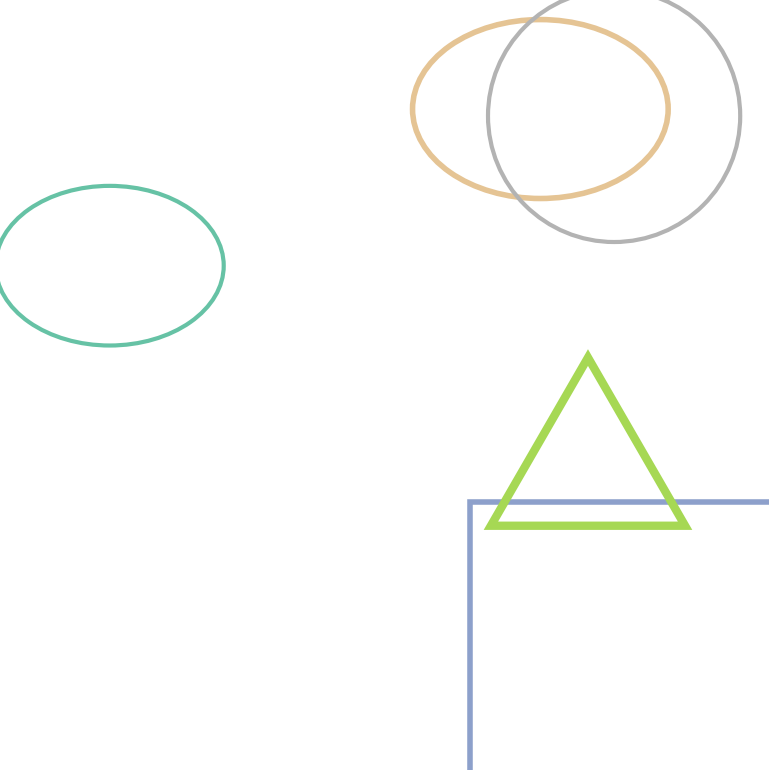[{"shape": "oval", "thickness": 1.5, "radius": 0.74, "center": [0.142, 0.655]}, {"shape": "square", "thickness": 2, "radius": 0.99, "center": [0.808, 0.15]}, {"shape": "triangle", "thickness": 3, "radius": 0.73, "center": [0.764, 0.39]}, {"shape": "oval", "thickness": 2, "radius": 0.83, "center": [0.702, 0.858]}, {"shape": "circle", "thickness": 1.5, "radius": 0.82, "center": [0.798, 0.849]}]